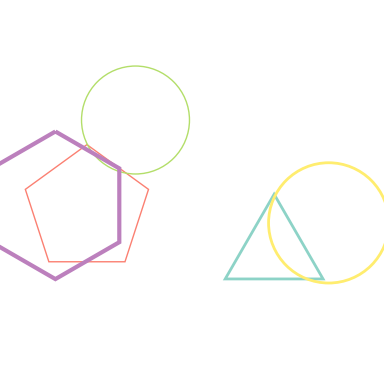[{"shape": "triangle", "thickness": 2, "radius": 0.73, "center": [0.712, 0.349]}, {"shape": "pentagon", "thickness": 1, "radius": 0.84, "center": [0.226, 0.456]}, {"shape": "circle", "thickness": 1, "radius": 0.7, "center": [0.352, 0.688]}, {"shape": "hexagon", "thickness": 3, "radius": 0.96, "center": [0.144, 0.467]}, {"shape": "circle", "thickness": 2, "radius": 0.78, "center": [0.854, 0.421]}]